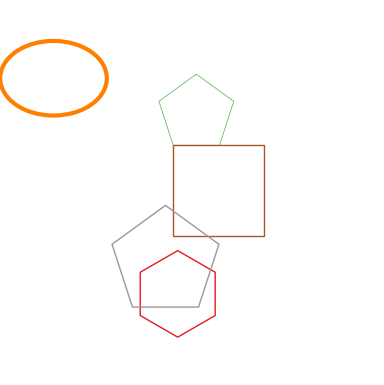[{"shape": "hexagon", "thickness": 1, "radius": 0.56, "center": [0.462, 0.237]}, {"shape": "pentagon", "thickness": 0.5, "radius": 0.51, "center": [0.51, 0.705]}, {"shape": "oval", "thickness": 3, "radius": 0.69, "center": [0.139, 0.797]}, {"shape": "square", "thickness": 1, "radius": 0.59, "center": [0.568, 0.506]}, {"shape": "pentagon", "thickness": 1, "radius": 0.73, "center": [0.43, 0.32]}]